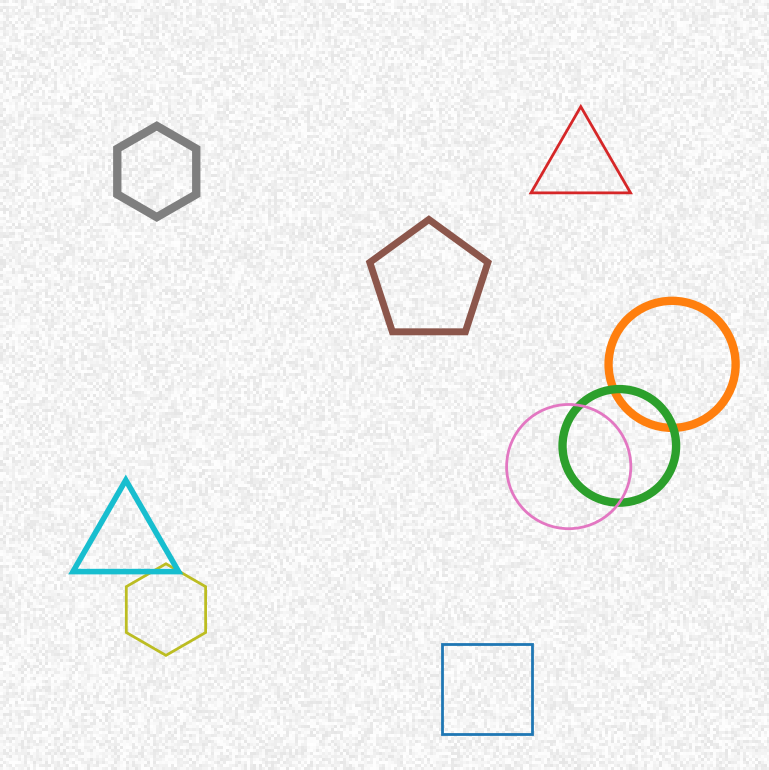[{"shape": "square", "thickness": 1, "radius": 0.29, "center": [0.633, 0.106]}, {"shape": "circle", "thickness": 3, "radius": 0.41, "center": [0.873, 0.527]}, {"shape": "circle", "thickness": 3, "radius": 0.37, "center": [0.804, 0.421]}, {"shape": "triangle", "thickness": 1, "radius": 0.37, "center": [0.754, 0.787]}, {"shape": "pentagon", "thickness": 2.5, "radius": 0.4, "center": [0.557, 0.634]}, {"shape": "circle", "thickness": 1, "radius": 0.4, "center": [0.739, 0.394]}, {"shape": "hexagon", "thickness": 3, "radius": 0.3, "center": [0.204, 0.777]}, {"shape": "hexagon", "thickness": 1, "radius": 0.3, "center": [0.216, 0.208]}, {"shape": "triangle", "thickness": 2, "radius": 0.4, "center": [0.163, 0.297]}]